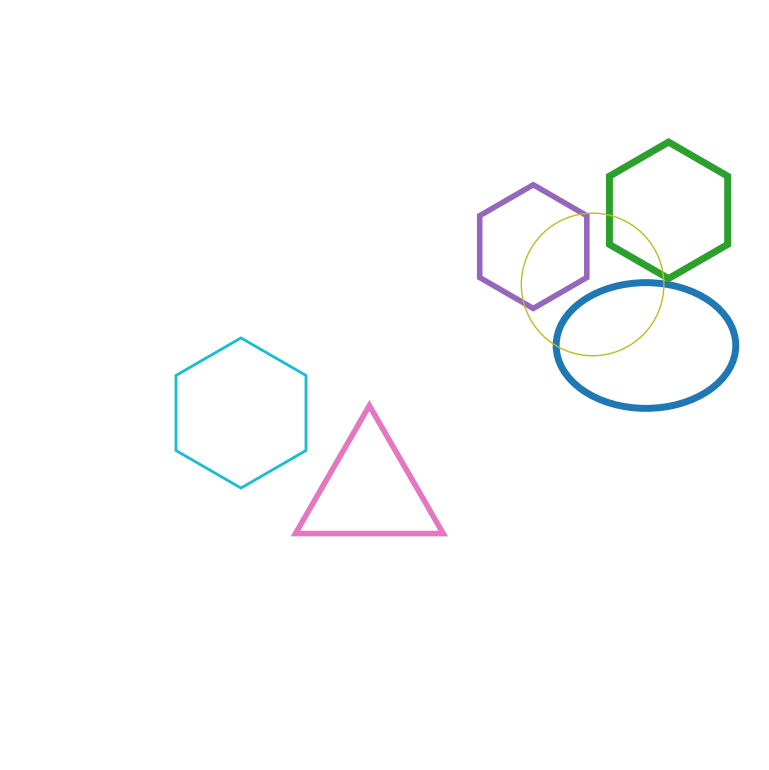[{"shape": "oval", "thickness": 2.5, "radius": 0.58, "center": [0.839, 0.551]}, {"shape": "hexagon", "thickness": 2.5, "radius": 0.44, "center": [0.868, 0.727]}, {"shape": "hexagon", "thickness": 2, "radius": 0.4, "center": [0.693, 0.68]}, {"shape": "triangle", "thickness": 2, "radius": 0.55, "center": [0.48, 0.362]}, {"shape": "circle", "thickness": 0.5, "radius": 0.46, "center": [0.77, 0.631]}, {"shape": "hexagon", "thickness": 1, "radius": 0.49, "center": [0.313, 0.464]}]